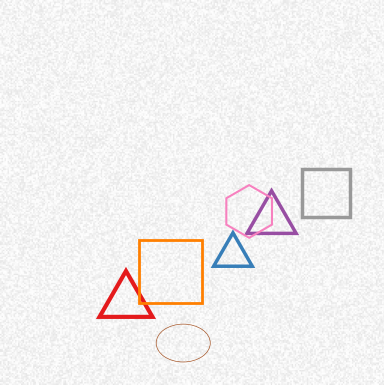[{"shape": "triangle", "thickness": 3, "radius": 0.4, "center": [0.327, 0.217]}, {"shape": "triangle", "thickness": 2.5, "radius": 0.29, "center": [0.605, 0.337]}, {"shape": "triangle", "thickness": 2.5, "radius": 0.37, "center": [0.705, 0.431]}, {"shape": "square", "thickness": 2, "radius": 0.41, "center": [0.442, 0.294]}, {"shape": "oval", "thickness": 0.5, "radius": 0.35, "center": [0.476, 0.109]}, {"shape": "hexagon", "thickness": 1.5, "radius": 0.34, "center": [0.647, 0.451]}, {"shape": "square", "thickness": 2.5, "radius": 0.31, "center": [0.847, 0.498]}]